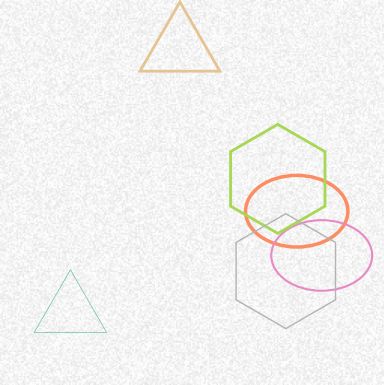[{"shape": "triangle", "thickness": 0.5, "radius": 0.54, "center": [0.183, 0.191]}, {"shape": "oval", "thickness": 2.5, "radius": 0.66, "center": [0.771, 0.451]}, {"shape": "oval", "thickness": 1.5, "radius": 0.66, "center": [0.836, 0.336]}, {"shape": "hexagon", "thickness": 2, "radius": 0.71, "center": [0.722, 0.535]}, {"shape": "triangle", "thickness": 2, "radius": 0.6, "center": [0.467, 0.875]}, {"shape": "hexagon", "thickness": 1, "radius": 0.75, "center": [0.742, 0.296]}]